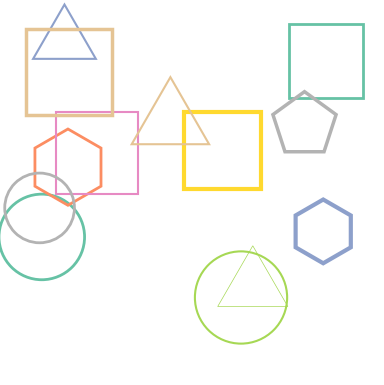[{"shape": "circle", "thickness": 2, "radius": 0.56, "center": [0.109, 0.385]}, {"shape": "square", "thickness": 2, "radius": 0.48, "center": [0.847, 0.842]}, {"shape": "hexagon", "thickness": 2, "radius": 0.5, "center": [0.177, 0.566]}, {"shape": "triangle", "thickness": 1.5, "radius": 0.47, "center": [0.167, 0.894]}, {"shape": "hexagon", "thickness": 3, "radius": 0.41, "center": [0.84, 0.399]}, {"shape": "square", "thickness": 1.5, "radius": 0.53, "center": [0.253, 0.602]}, {"shape": "circle", "thickness": 1.5, "radius": 0.6, "center": [0.626, 0.227]}, {"shape": "triangle", "thickness": 0.5, "radius": 0.53, "center": [0.657, 0.256]}, {"shape": "square", "thickness": 3, "radius": 0.5, "center": [0.578, 0.61]}, {"shape": "triangle", "thickness": 1.5, "radius": 0.58, "center": [0.443, 0.683]}, {"shape": "square", "thickness": 2.5, "radius": 0.56, "center": [0.179, 0.813]}, {"shape": "pentagon", "thickness": 2.5, "radius": 0.43, "center": [0.791, 0.676]}, {"shape": "circle", "thickness": 2, "radius": 0.45, "center": [0.103, 0.46]}]